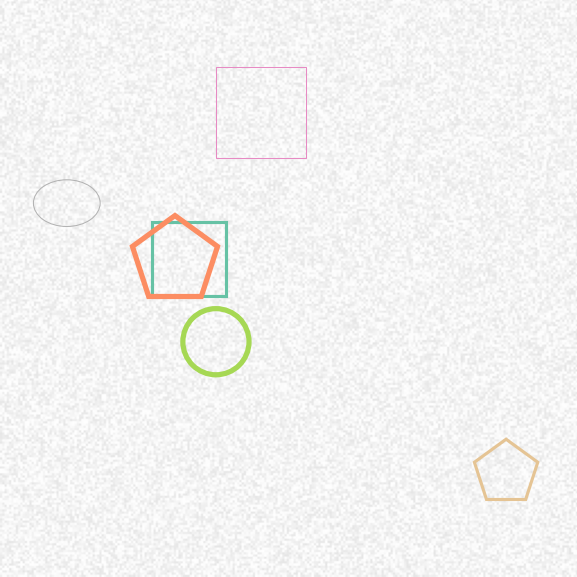[{"shape": "square", "thickness": 1.5, "radius": 0.32, "center": [0.327, 0.551]}, {"shape": "pentagon", "thickness": 2.5, "radius": 0.39, "center": [0.303, 0.548]}, {"shape": "square", "thickness": 0.5, "radius": 0.39, "center": [0.452, 0.804]}, {"shape": "circle", "thickness": 2.5, "radius": 0.29, "center": [0.374, 0.407]}, {"shape": "pentagon", "thickness": 1.5, "radius": 0.29, "center": [0.876, 0.181]}, {"shape": "oval", "thickness": 0.5, "radius": 0.29, "center": [0.116, 0.647]}]